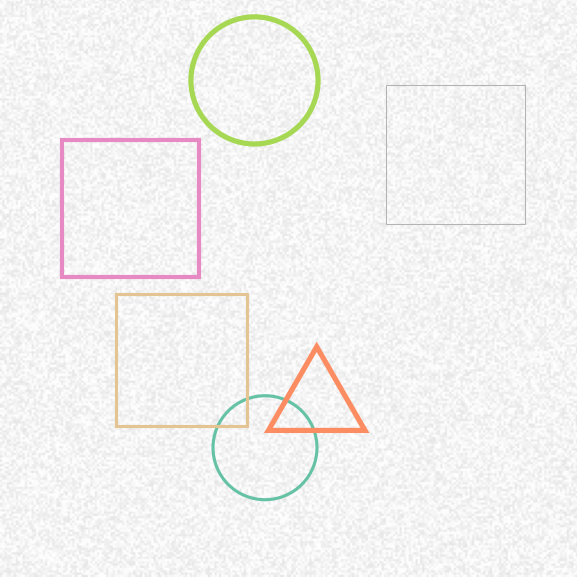[{"shape": "circle", "thickness": 1.5, "radius": 0.45, "center": [0.459, 0.224]}, {"shape": "triangle", "thickness": 2.5, "radius": 0.48, "center": [0.548, 0.302]}, {"shape": "square", "thickness": 2, "radius": 0.59, "center": [0.226, 0.638]}, {"shape": "circle", "thickness": 2.5, "radius": 0.55, "center": [0.441, 0.86]}, {"shape": "square", "thickness": 1.5, "radius": 0.57, "center": [0.315, 0.375]}, {"shape": "square", "thickness": 0.5, "radius": 0.6, "center": [0.789, 0.731]}]